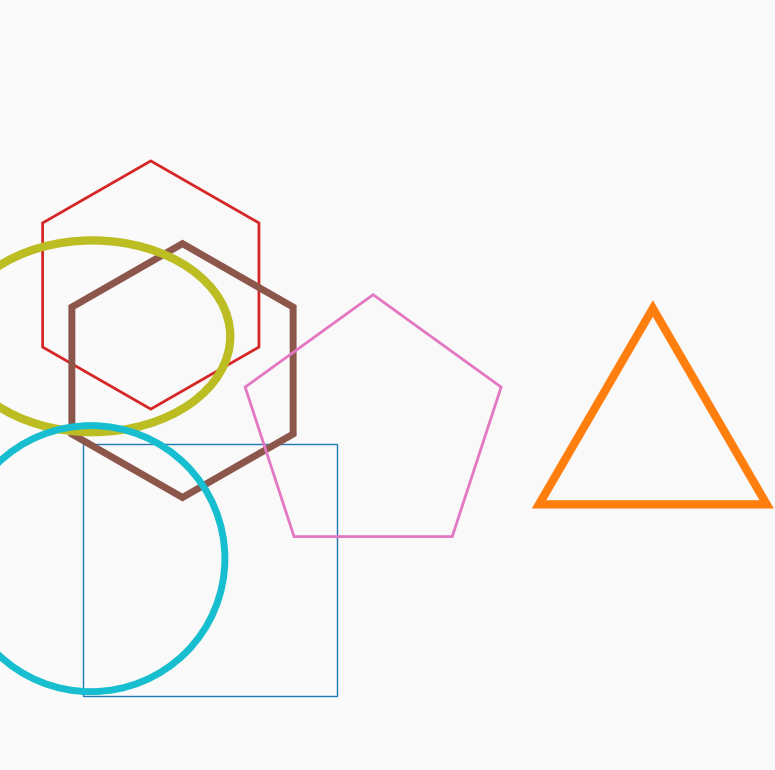[{"shape": "square", "thickness": 0.5, "radius": 0.82, "center": [0.27, 0.26]}, {"shape": "triangle", "thickness": 3, "radius": 0.85, "center": [0.842, 0.43]}, {"shape": "hexagon", "thickness": 1, "radius": 0.81, "center": [0.195, 0.63]}, {"shape": "hexagon", "thickness": 2.5, "radius": 0.82, "center": [0.235, 0.519]}, {"shape": "pentagon", "thickness": 1, "radius": 0.87, "center": [0.481, 0.444]}, {"shape": "oval", "thickness": 3, "radius": 0.89, "center": [0.119, 0.563]}, {"shape": "circle", "thickness": 2.5, "radius": 0.86, "center": [0.117, 0.274]}]